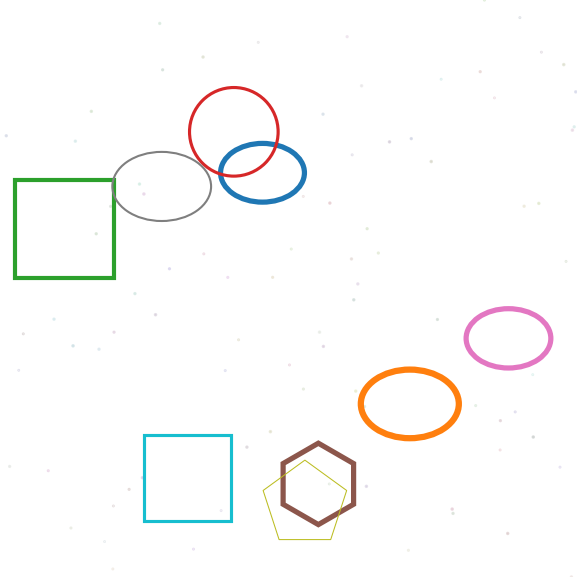[{"shape": "oval", "thickness": 2.5, "radius": 0.36, "center": [0.455, 0.7]}, {"shape": "oval", "thickness": 3, "radius": 0.42, "center": [0.71, 0.3]}, {"shape": "square", "thickness": 2, "radius": 0.43, "center": [0.111, 0.602]}, {"shape": "circle", "thickness": 1.5, "radius": 0.38, "center": [0.405, 0.771]}, {"shape": "hexagon", "thickness": 2.5, "radius": 0.35, "center": [0.551, 0.161]}, {"shape": "oval", "thickness": 2.5, "radius": 0.37, "center": [0.88, 0.413]}, {"shape": "oval", "thickness": 1, "radius": 0.43, "center": [0.28, 0.676]}, {"shape": "pentagon", "thickness": 0.5, "radius": 0.38, "center": [0.528, 0.126]}, {"shape": "square", "thickness": 1.5, "radius": 0.38, "center": [0.325, 0.171]}]